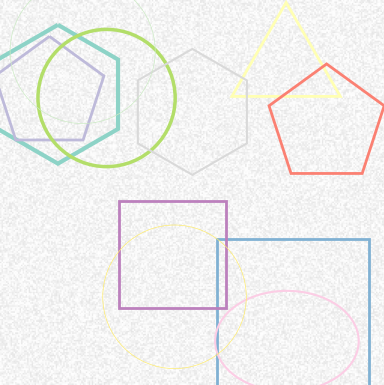[{"shape": "hexagon", "thickness": 3, "radius": 0.9, "center": [0.15, 0.755]}, {"shape": "triangle", "thickness": 2, "radius": 0.81, "center": [0.743, 0.831]}, {"shape": "pentagon", "thickness": 2, "radius": 0.74, "center": [0.128, 0.757]}, {"shape": "pentagon", "thickness": 2, "radius": 0.79, "center": [0.848, 0.677]}, {"shape": "square", "thickness": 2, "radius": 0.99, "center": [0.761, 0.18]}, {"shape": "circle", "thickness": 2.5, "radius": 0.89, "center": [0.277, 0.745]}, {"shape": "oval", "thickness": 1.5, "radius": 0.93, "center": [0.745, 0.114]}, {"shape": "hexagon", "thickness": 1.5, "radius": 0.82, "center": [0.5, 0.709]}, {"shape": "square", "thickness": 2, "radius": 0.69, "center": [0.448, 0.339]}, {"shape": "circle", "thickness": 0.5, "radius": 0.94, "center": [0.215, 0.868]}, {"shape": "circle", "thickness": 0.5, "radius": 0.93, "center": [0.453, 0.229]}]